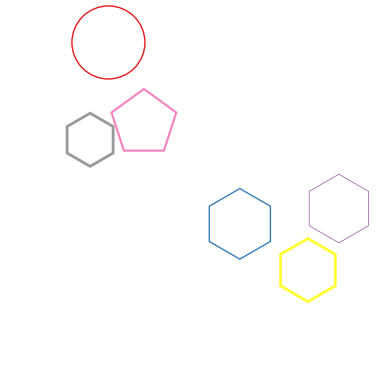[{"shape": "circle", "thickness": 1, "radius": 0.47, "center": [0.282, 0.89]}, {"shape": "hexagon", "thickness": 1, "radius": 0.46, "center": [0.623, 0.419]}, {"shape": "hexagon", "thickness": 0.5, "radius": 0.45, "center": [0.88, 0.458]}, {"shape": "hexagon", "thickness": 2, "radius": 0.41, "center": [0.8, 0.298]}, {"shape": "pentagon", "thickness": 1.5, "radius": 0.44, "center": [0.374, 0.68]}, {"shape": "hexagon", "thickness": 2, "radius": 0.35, "center": [0.234, 0.637]}]